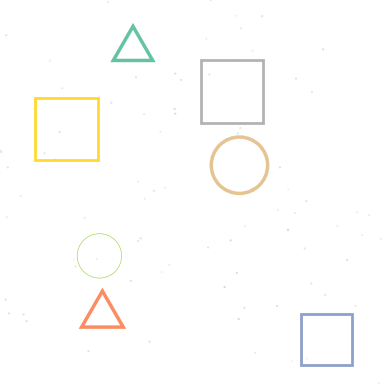[{"shape": "triangle", "thickness": 2.5, "radius": 0.3, "center": [0.345, 0.872]}, {"shape": "triangle", "thickness": 2.5, "radius": 0.31, "center": [0.266, 0.182]}, {"shape": "square", "thickness": 2, "radius": 0.33, "center": [0.847, 0.118]}, {"shape": "circle", "thickness": 0.5, "radius": 0.29, "center": [0.258, 0.335]}, {"shape": "square", "thickness": 2, "radius": 0.41, "center": [0.172, 0.666]}, {"shape": "circle", "thickness": 2.5, "radius": 0.37, "center": [0.622, 0.571]}, {"shape": "square", "thickness": 2, "radius": 0.4, "center": [0.603, 0.762]}]